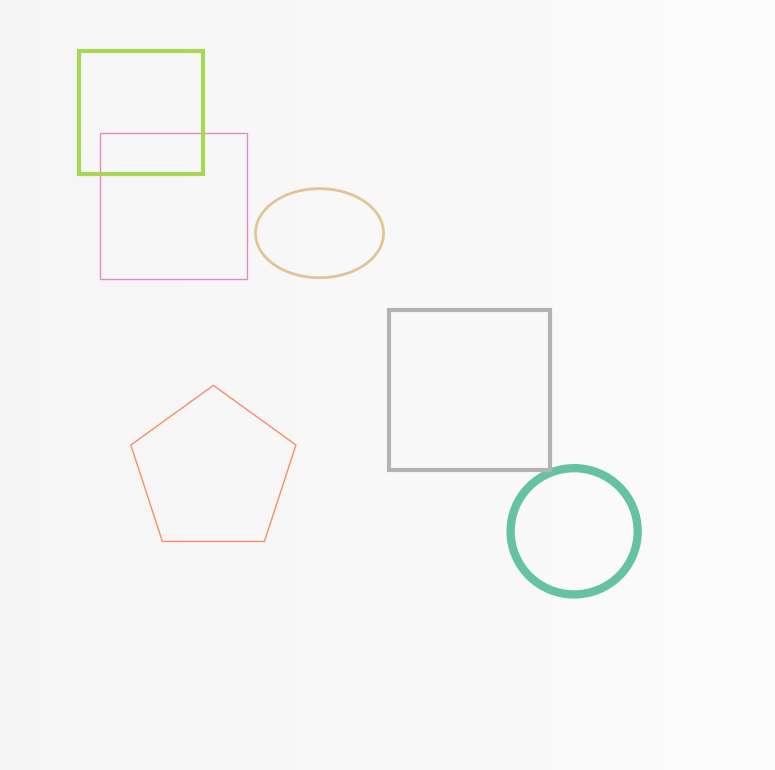[{"shape": "circle", "thickness": 3, "radius": 0.41, "center": [0.741, 0.31]}, {"shape": "pentagon", "thickness": 0.5, "radius": 0.56, "center": [0.275, 0.387]}, {"shape": "square", "thickness": 0.5, "radius": 0.47, "center": [0.224, 0.732]}, {"shape": "square", "thickness": 1.5, "radius": 0.4, "center": [0.182, 0.854]}, {"shape": "oval", "thickness": 1, "radius": 0.41, "center": [0.412, 0.697]}, {"shape": "square", "thickness": 1.5, "radius": 0.52, "center": [0.606, 0.494]}]